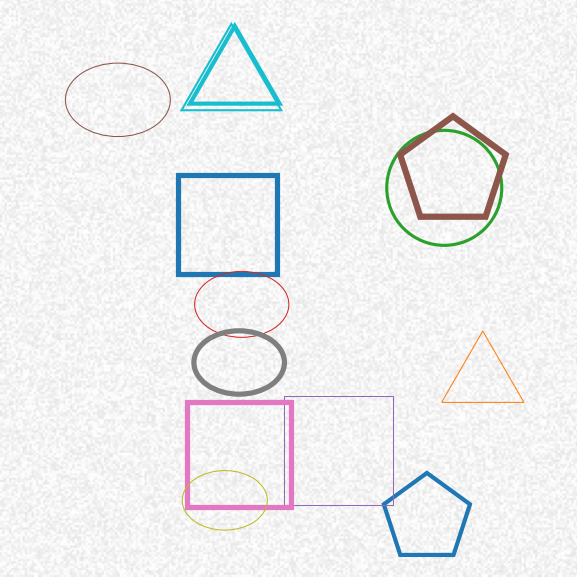[{"shape": "pentagon", "thickness": 2, "radius": 0.39, "center": [0.739, 0.102]}, {"shape": "square", "thickness": 2.5, "radius": 0.43, "center": [0.394, 0.611]}, {"shape": "triangle", "thickness": 0.5, "radius": 0.41, "center": [0.836, 0.344]}, {"shape": "circle", "thickness": 1.5, "radius": 0.5, "center": [0.769, 0.674]}, {"shape": "oval", "thickness": 0.5, "radius": 0.41, "center": [0.419, 0.472]}, {"shape": "square", "thickness": 0.5, "radius": 0.47, "center": [0.586, 0.219]}, {"shape": "oval", "thickness": 0.5, "radius": 0.45, "center": [0.204, 0.826]}, {"shape": "pentagon", "thickness": 3, "radius": 0.48, "center": [0.784, 0.702]}, {"shape": "square", "thickness": 2.5, "radius": 0.45, "center": [0.414, 0.212]}, {"shape": "oval", "thickness": 2.5, "radius": 0.39, "center": [0.414, 0.371]}, {"shape": "oval", "thickness": 0.5, "radius": 0.37, "center": [0.389, 0.133]}, {"shape": "triangle", "thickness": 1, "radius": 0.5, "center": [0.401, 0.858]}, {"shape": "triangle", "thickness": 2, "radius": 0.45, "center": [0.407, 0.864]}]